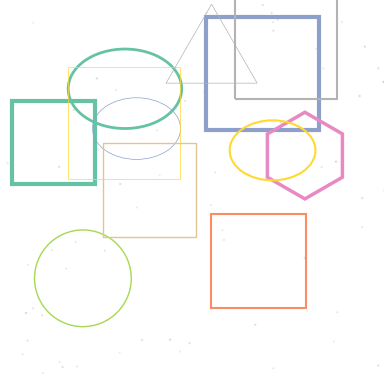[{"shape": "oval", "thickness": 2, "radius": 0.74, "center": [0.325, 0.769]}, {"shape": "square", "thickness": 3, "radius": 0.54, "center": [0.139, 0.63]}, {"shape": "square", "thickness": 1.5, "radius": 0.62, "center": [0.671, 0.322]}, {"shape": "square", "thickness": 3, "radius": 0.73, "center": [0.681, 0.809]}, {"shape": "oval", "thickness": 0.5, "radius": 0.57, "center": [0.355, 0.666]}, {"shape": "hexagon", "thickness": 2.5, "radius": 0.56, "center": [0.792, 0.596]}, {"shape": "circle", "thickness": 1, "radius": 0.63, "center": [0.215, 0.277]}, {"shape": "square", "thickness": 0.5, "radius": 0.72, "center": [0.322, 0.681]}, {"shape": "oval", "thickness": 1.5, "radius": 0.56, "center": [0.708, 0.609]}, {"shape": "square", "thickness": 1, "radius": 0.61, "center": [0.389, 0.506]}, {"shape": "square", "thickness": 1.5, "radius": 0.66, "center": [0.744, 0.874]}, {"shape": "triangle", "thickness": 0.5, "radius": 0.68, "center": [0.55, 0.852]}]